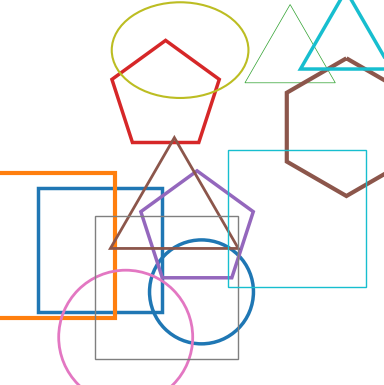[{"shape": "circle", "thickness": 2.5, "radius": 0.67, "center": [0.523, 0.242]}, {"shape": "square", "thickness": 2.5, "radius": 0.81, "center": [0.259, 0.351]}, {"shape": "square", "thickness": 3, "radius": 0.94, "center": [0.11, 0.363]}, {"shape": "triangle", "thickness": 0.5, "radius": 0.68, "center": [0.754, 0.853]}, {"shape": "pentagon", "thickness": 2.5, "radius": 0.73, "center": [0.43, 0.748]}, {"shape": "pentagon", "thickness": 2.5, "radius": 0.77, "center": [0.512, 0.403]}, {"shape": "triangle", "thickness": 2, "radius": 0.96, "center": [0.453, 0.451]}, {"shape": "hexagon", "thickness": 3, "radius": 0.89, "center": [0.9, 0.67]}, {"shape": "circle", "thickness": 2, "radius": 0.87, "center": [0.326, 0.124]}, {"shape": "square", "thickness": 1, "radius": 0.93, "center": [0.433, 0.253]}, {"shape": "oval", "thickness": 1.5, "radius": 0.89, "center": [0.468, 0.87]}, {"shape": "triangle", "thickness": 2.5, "radius": 0.68, "center": [0.898, 0.889]}, {"shape": "square", "thickness": 1, "radius": 0.89, "center": [0.772, 0.433]}]